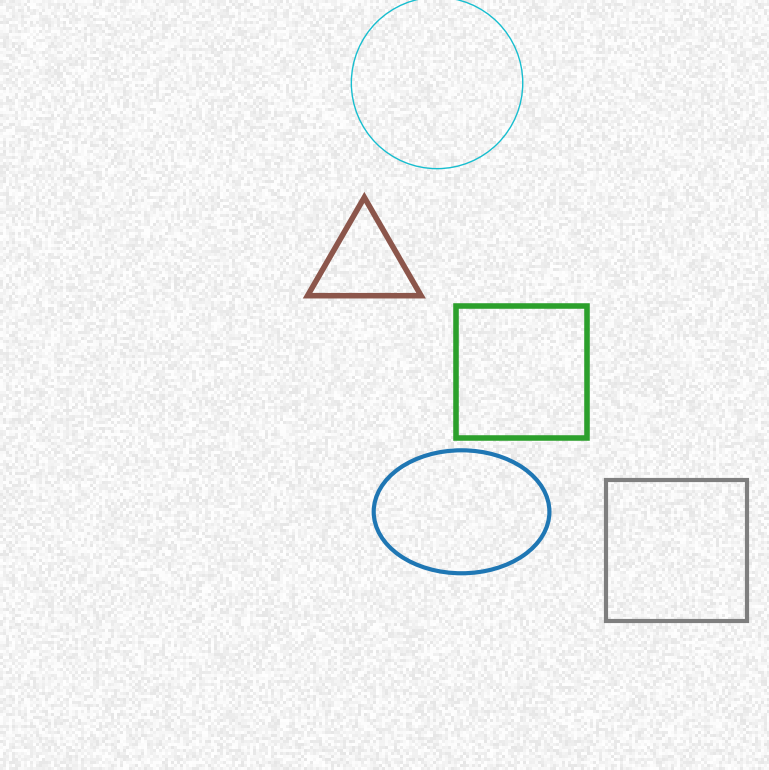[{"shape": "oval", "thickness": 1.5, "radius": 0.57, "center": [0.599, 0.335]}, {"shape": "square", "thickness": 2, "radius": 0.43, "center": [0.677, 0.517]}, {"shape": "triangle", "thickness": 2, "radius": 0.43, "center": [0.473, 0.659]}, {"shape": "square", "thickness": 1.5, "radius": 0.46, "center": [0.878, 0.285]}, {"shape": "circle", "thickness": 0.5, "radius": 0.56, "center": [0.568, 0.892]}]